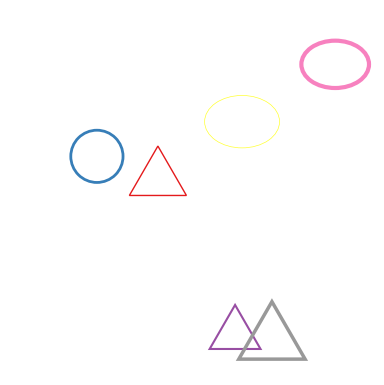[{"shape": "triangle", "thickness": 1, "radius": 0.43, "center": [0.41, 0.535]}, {"shape": "circle", "thickness": 2, "radius": 0.34, "center": [0.252, 0.594]}, {"shape": "triangle", "thickness": 1.5, "radius": 0.38, "center": [0.611, 0.132]}, {"shape": "oval", "thickness": 0.5, "radius": 0.49, "center": [0.629, 0.684]}, {"shape": "oval", "thickness": 3, "radius": 0.44, "center": [0.871, 0.833]}, {"shape": "triangle", "thickness": 2.5, "radius": 0.5, "center": [0.706, 0.117]}]